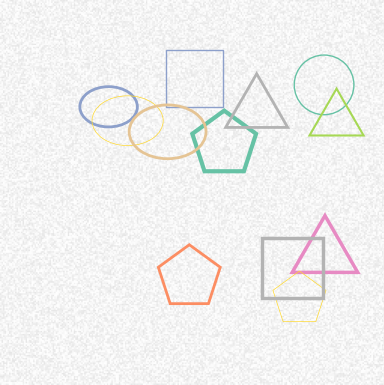[{"shape": "pentagon", "thickness": 3, "radius": 0.44, "center": [0.582, 0.626]}, {"shape": "circle", "thickness": 1, "radius": 0.39, "center": [0.842, 0.78]}, {"shape": "pentagon", "thickness": 2, "radius": 0.42, "center": [0.492, 0.28]}, {"shape": "oval", "thickness": 2, "radius": 0.37, "center": [0.282, 0.723]}, {"shape": "square", "thickness": 1, "radius": 0.37, "center": [0.504, 0.796]}, {"shape": "triangle", "thickness": 2.5, "radius": 0.49, "center": [0.844, 0.342]}, {"shape": "triangle", "thickness": 1.5, "radius": 0.41, "center": [0.874, 0.689]}, {"shape": "pentagon", "thickness": 0.5, "radius": 0.36, "center": [0.778, 0.223]}, {"shape": "oval", "thickness": 0.5, "radius": 0.46, "center": [0.331, 0.686]}, {"shape": "oval", "thickness": 2, "radius": 0.5, "center": [0.435, 0.658]}, {"shape": "triangle", "thickness": 2, "radius": 0.47, "center": [0.667, 0.715]}, {"shape": "square", "thickness": 2.5, "radius": 0.39, "center": [0.76, 0.303]}]